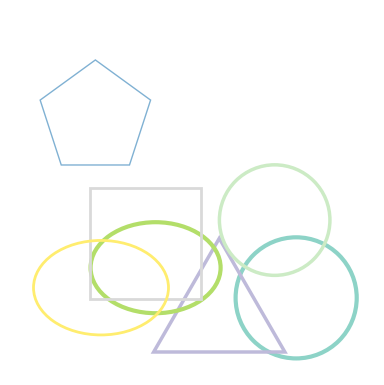[{"shape": "circle", "thickness": 3, "radius": 0.79, "center": [0.769, 0.226]}, {"shape": "triangle", "thickness": 2.5, "radius": 0.98, "center": [0.57, 0.184]}, {"shape": "pentagon", "thickness": 1, "radius": 0.75, "center": [0.248, 0.693]}, {"shape": "oval", "thickness": 3, "radius": 0.84, "center": [0.404, 0.305]}, {"shape": "square", "thickness": 2, "radius": 0.72, "center": [0.378, 0.367]}, {"shape": "circle", "thickness": 2.5, "radius": 0.72, "center": [0.713, 0.428]}, {"shape": "oval", "thickness": 2, "radius": 0.88, "center": [0.262, 0.253]}]